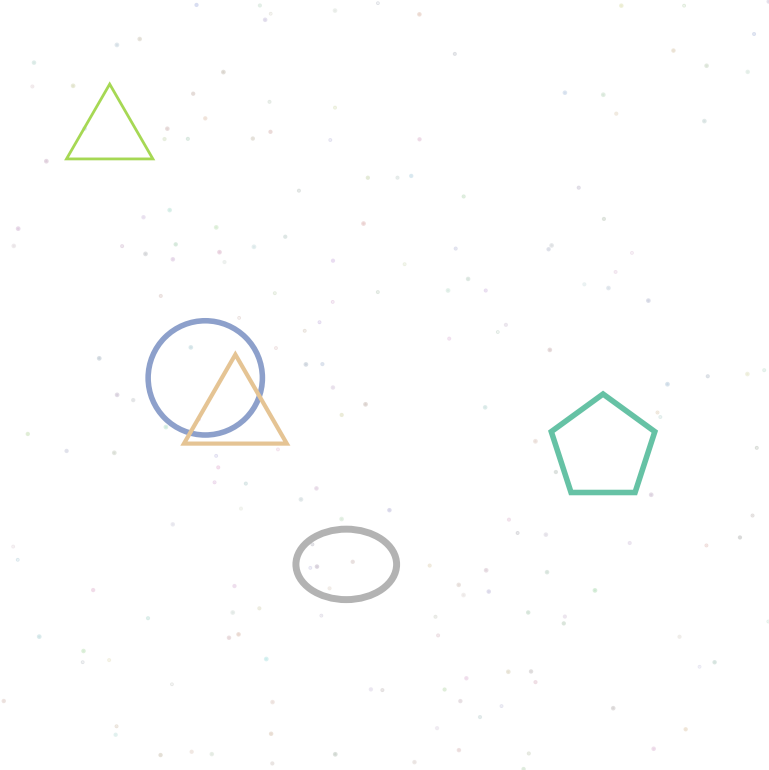[{"shape": "pentagon", "thickness": 2, "radius": 0.35, "center": [0.783, 0.418]}, {"shape": "circle", "thickness": 2, "radius": 0.37, "center": [0.267, 0.509]}, {"shape": "triangle", "thickness": 1, "radius": 0.32, "center": [0.142, 0.826]}, {"shape": "triangle", "thickness": 1.5, "radius": 0.39, "center": [0.306, 0.462]}, {"shape": "oval", "thickness": 2.5, "radius": 0.33, "center": [0.45, 0.267]}]